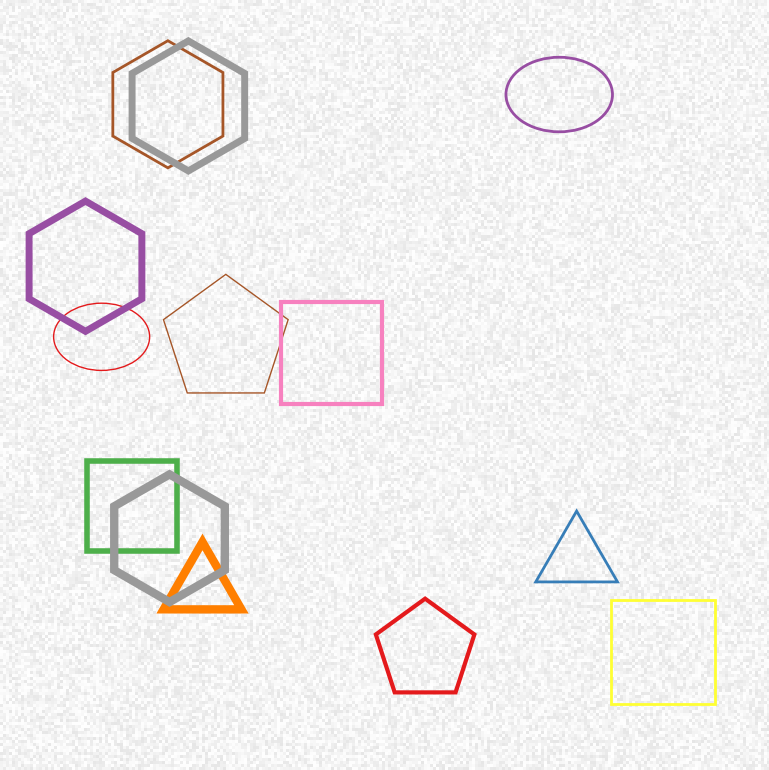[{"shape": "oval", "thickness": 0.5, "radius": 0.31, "center": [0.132, 0.563]}, {"shape": "pentagon", "thickness": 1.5, "radius": 0.34, "center": [0.552, 0.155]}, {"shape": "triangle", "thickness": 1, "radius": 0.31, "center": [0.749, 0.275]}, {"shape": "square", "thickness": 2, "radius": 0.29, "center": [0.171, 0.343]}, {"shape": "oval", "thickness": 1, "radius": 0.35, "center": [0.726, 0.877]}, {"shape": "hexagon", "thickness": 2.5, "radius": 0.42, "center": [0.111, 0.654]}, {"shape": "triangle", "thickness": 3, "radius": 0.29, "center": [0.263, 0.238]}, {"shape": "square", "thickness": 1, "radius": 0.34, "center": [0.861, 0.153]}, {"shape": "pentagon", "thickness": 0.5, "radius": 0.43, "center": [0.293, 0.559]}, {"shape": "hexagon", "thickness": 1, "radius": 0.41, "center": [0.218, 0.865]}, {"shape": "square", "thickness": 1.5, "radius": 0.33, "center": [0.43, 0.542]}, {"shape": "hexagon", "thickness": 2.5, "radius": 0.42, "center": [0.245, 0.862]}, {"shape": "hexagon", "thickness": 3, "radius": 0.41, "center": [0.22, 0.301]}]